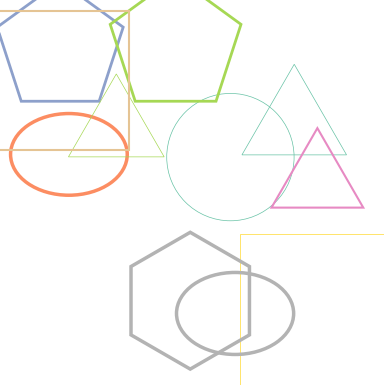[{"shape": "triangle", "thickness": 0.5, "radius": 0.78, "center": [0.764, 0.676]}, {"shape": "circle", "thickness": 0.5, "radius": 0.83, "center": [0.598, 0.592]}, {"shape": "oval", "thickness": 2.5, "radius": 0.76, "center": [0.179, 0.599]}, {"shape": "pentagon", "thickness": 2, "radius": 0.86, "center": [0.156, 0.876]}, {"shape": "triangle", "thickness": 1.5, "radius": 0.69, "center": [0.824, 0.53]}, {"shape": "pentagon", "thickness": 2, "radius": 0.89, "center": [0.456, 0.882]}, {"shape": "triangle", "thickness": 0.5, "radius": 0.72, "center": [0.302, 0.664]}, {"shape": "square", "thickness": 0.5, "radius": 0.98, "center": [0.82, 0.195]}, {"shape": "square", "thickness": 1.5, "radius": 0.9, "center": [0.155, 0.79]}, {"shape": "oval", "thickness": 2.5, "radius": 0.76, "center": [0.611, 0.186]}, {"shape": "hexagon", "thickness": 2.5, "radius": 0.89, "center": [0.494, 0.219]}]